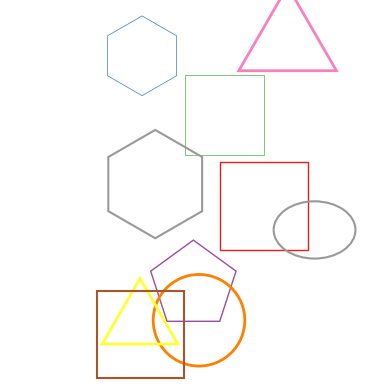[{"shape": "square", "thickness": 1, "radius": 0.57, "center": [0.685, 0.465]}, {"shape": "hexagon", "thickness": 0.5, "radius": 0.52, "center": [0.369, 0.855]}, {"shape": "square", "thickness": 0.5, "radius": 0.52, "center": [0.583, 0.701]}, {"shape": "pentagon", "thickness": 1, "radius": 0.58, "center": [0.502, 0.26]}, {"shape": "circle", "thickness": 2, "radius": 0.59, "center": [0.517, 0.168]}, {"shape": "triangle", "thickness": 2, "radius": 0.57, "center": [0.364, 0.163]}, {"shape": "square", "thickness": 1.5, "radius": 0.56, "center": [0.364, 0.132]}, {"shape": "triangle", "thickness": 2, "radius": 0.73, "center": [0.747, 0.889]}, {"shape": "oval", "thickness": 1.5, "radius": 0.53, "center": [0.817, 0.403]}, {"shape": "hexagon", "thickness": 1.5, "radius": 0.7, "center": [0.403, 0.522]}]